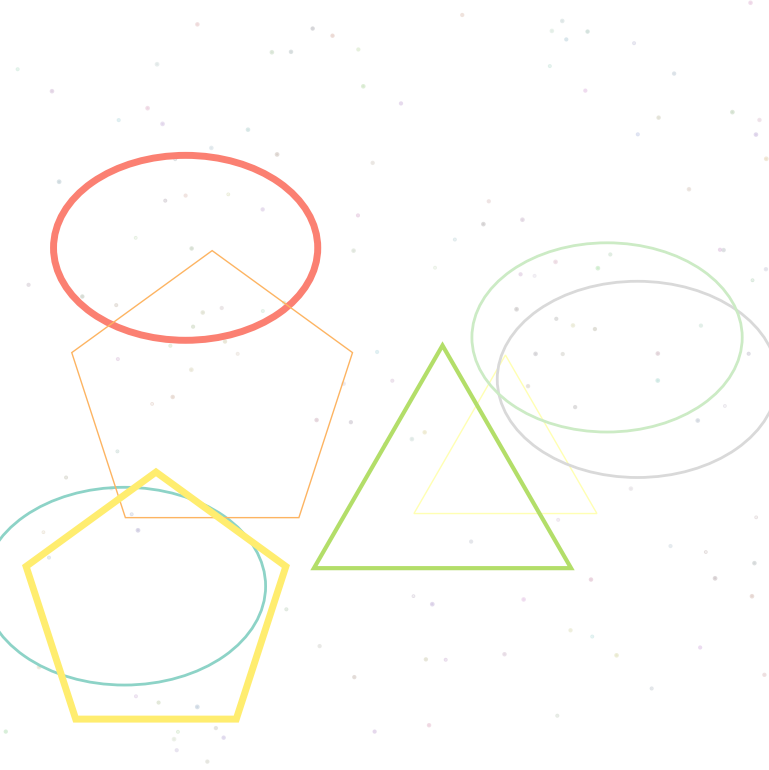[{"shape": "oval", "thickness": 1, "radius": 0.92, "center": [0.161, 0.239]}, {"shape": "triangle", "thickness": 0.5, "radius": 0.69, "center": [0.656, 0.402]}, {"shape": "oval", "thickness": 2.5, "radius": 0.86, "center": [0.241, 0.678]}, {"shape": "pentagon", "thickness": 0.5, "radius": 0.96, "center": [0.276, 0.483]}, {"shape": "triangle", "thickness": 1.5, "radius": 0.96, "center": [0.575, 0.359]}, {"shape": "oval", "thickness": 1, "radius": 0.91, "center": [0.828, 0.507]}, {"shape": "oval", "thickness": 1, "radius": 0.88, "center": [0.788, 0.562]}, {"shape": "pentagon", "thickness": 2.5, "radius": 0.89, "center": [0.203, 0.21]}]